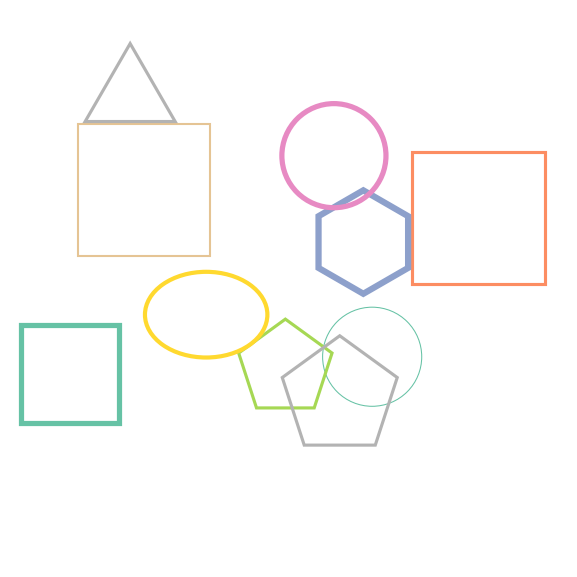[{"shape": "circle", "thickness": 0.5, "radius": 0.43, "center": [0.644, 0.381]}, {"shape": "square", "thickness": 2.5, "radius": 0.43, "center": [0.121, 0.352]}, {"shape": "square", "thickness": 1.5, "radius": 0.57, "center": [0.828, 0.622]}, {"shape": "hexagon", "thickness": 3, "radius": 0.45, "center": [0.629, 0.58]}, {"shape": "circle", "thickness": 2.5, "radius": 0.45, "center": [0.578, 0.73]}, {"shape": "pentagon", "thickness": 1.5, "radius": 0.42, "center": [0.494, 0.362]}, {"shape": "oval", "thickness": 2, "radius": 0.53, "center": [0.357, 0.454]}, {"shape": "square", "thickness": 1, "radius": 0.57, "center": [0.249, 0.67]}, {"shape": "pentagon", "thickness": 1.5, "radius": 0.52, "center": [0.588, 0.313]}, {"shape": "triangle", "thickness": 1.5, "radius": 0.45, "center": [0.225, 0.834]}]